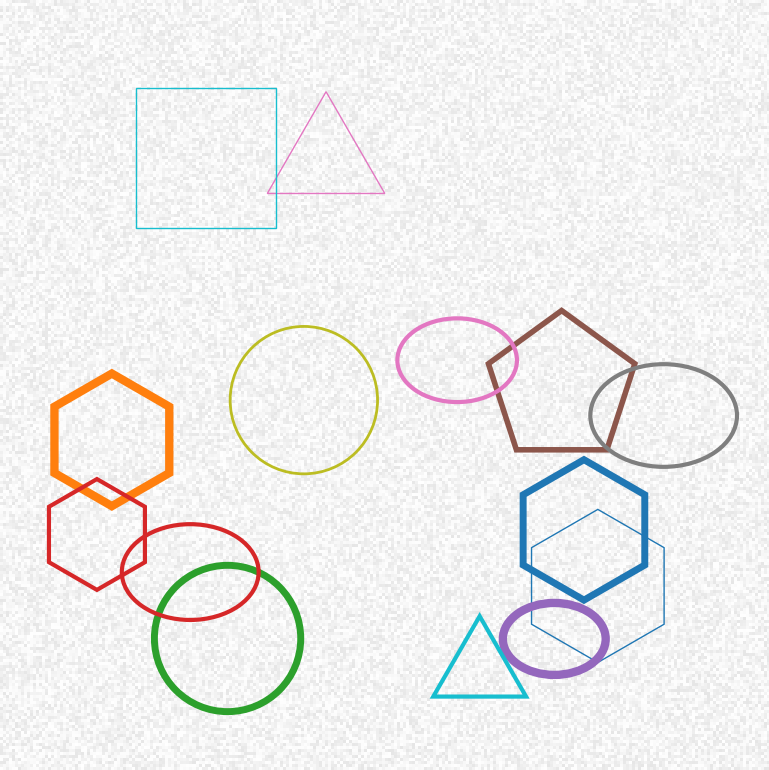[{"shape": "hexagon", "thickness": 0.5, "radius": 0.5, "center": [0.776, 0.239]}, {"shape": "hexagon", "thickness": 2.5, "radius": 0.46, "center": [0.758, 0.312]}, {"shape": "hexagon", "thickness": 3, "radius": 0.43, "center": [0.145, 0.429]}, {"shape": "circle", "thickness": 2.5, "radius": 0.48, "center": [0.296, 0.171]}, {"shape": "hexagon", "thickness": 1.5, "radius": 0.36, "center": [0.126, 0.306]}, {"shape": "oval", "thickness": 1.5, "radius": 0.44, "center": [0.247, 0.257]}, {"shape": "oval", "thickness": 3, "radius": 0.33, "center": [0.72, 0.17]}, {"shape": "pentagon", "thickness": 2, "radius": 0.5, "center": [0.729, 0.497]}, {"shape": "triangle", "thickness": 0.5, "radius": 0.44, "center": [0.423, 0.793]}, {"shape": "oval", "thickness": 1.5, "radius": 0.39, "center": [0.594, 0.532]}, {"shape": "oval", "thickness": 1.5, "radius": 0.48, "center": [0.862, 0.46]}, {"shape": "circle", "thickness": 1, "radius": 0.48, "center": [0.395, 0.48]}, {"shape": "square", "thickness": 0.5, "radius": 0.46, "center": [0.268, 0.795]}, {"shape": "triangle", "thickness": 1.5, "radius": 0.35, "center": [0.623, 0.13]}]